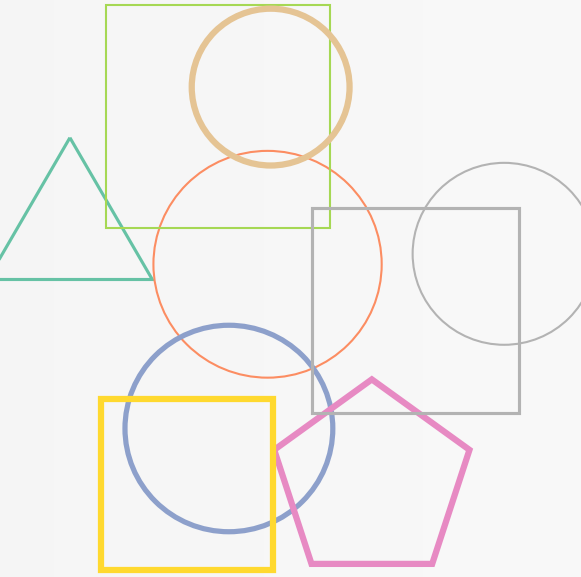[{"shape": "triangle", "thickness": 1.5, "radius": 0.82, "center": [0.12, 0.597]}, {"shape": "circle", "thickness": 1, "radius": 0.98, "center": [0.46, 0.542]}, {"shape": "circle", "thickness": 2.5, "radius": 0.89, "center": [0.394, 0.257]}, {"shape": "pentagon", "thickness": 3, "radius": 0.88, "center": [0.64, 0.166]}, {"shape": "square", "thickness": 1, "radius": 0.96, "center": [0.374, 0.797]}, {"shape": "square", "thickness": 3, "radius": 0.74, "center": [0.322, 0.161]}, {"shape": "circle", "thickness": 3, "radius": 0.68, "center": [0.466, 0.848]}, {"shape": "circle", "thickness": 1, "radius": 0.79, "center": [0.867, 0.56]}, {"shape": "square", "thickness": 1.5, "radius": 0.89, "center": [0.715, 0.462]}]